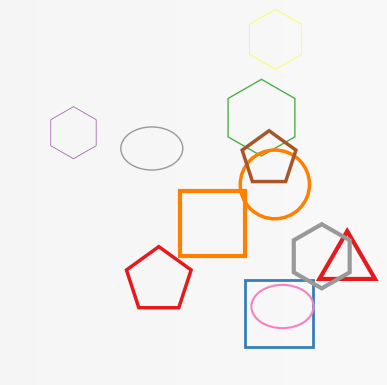[{"shape": "pentagon", "thickness": 2.5, "radius": 0.44, "center": [0.41, 0.272]}, {"shape": "triangle", "thickness": 3, "radius": 0.41, "center": [0.896, 0.317]}, {"shape": "square", "thickness": 2, "radius": 0.44, "center": [0.72, 0.186]}, {"shape": "hexagon", "thickness": 1, "radius": 0.5, "center": [0.675, 0.694]}, {"shape": "hexagon", "thickness": 0.5, "radius": 0.34, "center": [0.19, 0.655]}, {"shape": "square", "thickness": 3, "radius": 0.42, "center": [0.549, 0.42]}, {"shape": "circle", "thickness": 2.5, "radius": 0.45, "center": [0.709, 0.521]}, {"shape": "hexagon", "thickness": 0.5, "radius": 0.39, "center": [0.711, 0.898]}, {"shape": "pentagon", "thickness": 2.5, "radius": 0.36, "center": [0.694, 0.587]}, {"shape": "oval", "thickness": 1.5, "radius": 0.4, "center": [0.729, 0.204]}, {"shape": "oval", "thickness": 1, "radius": 0.4, "center": [0.392, 0.614]}, {"shape": "hexagon", "thickness": 3, "radius": 0.42, "center": [0.83, 0.334]}]